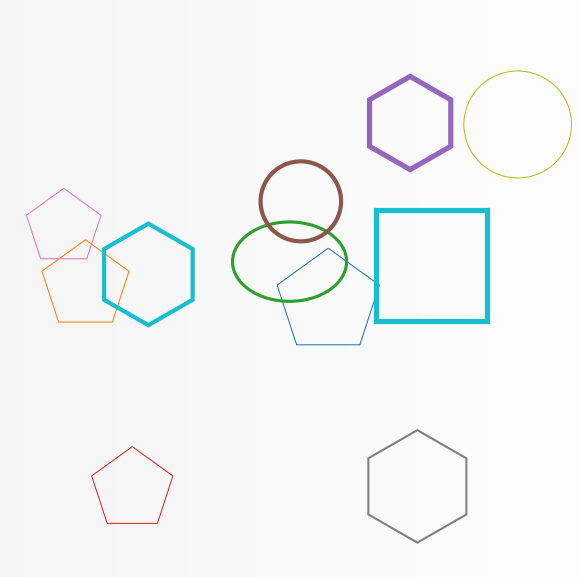[{"shape": "pentagon", "thickness": 0.5, "radius": 0.46, "center": [0.565, 0.477]}, {"shape": "pentagon", "thickness": 0.5, "radius": 0.39, "center": [0.147, 0.505]}, {"shape": "oval", "thickness": 1.5, "radius": 0.49, "center": [0.498, 0.546]}, {"shape": "pentagon", "thickness": 0.5, "radius": 0.37, "center": [0.228, 0.152]}, {"shape": "hexagon", "thickness": 2.5, "radius": 0.4, "center": [0.706, 0.786]}, {"shape": "circle", "thickness": 2, "radius": 0.35, "center": [0.518, 0.65]}, {"shape": "pentagon", "thickness": 0.5, "radius": 0.34, "center": [0.11, 0.606]}, {"shape": "hexagon", "thickness": 1, "radius": 0.49, "center": [0.718, 0.157]}, {"shape": "circle", "thickness": 0.5, "radius": 0.46, "center": [0.891, 0.784]}, {"shape": "hexagon", "thickness": 2, "radius": 0.44, "center": [0.255, 0.524]}, {"shape": "square", "thickness": 2.5, "radius": 0.48, "center": [0.742, 0.539]}]